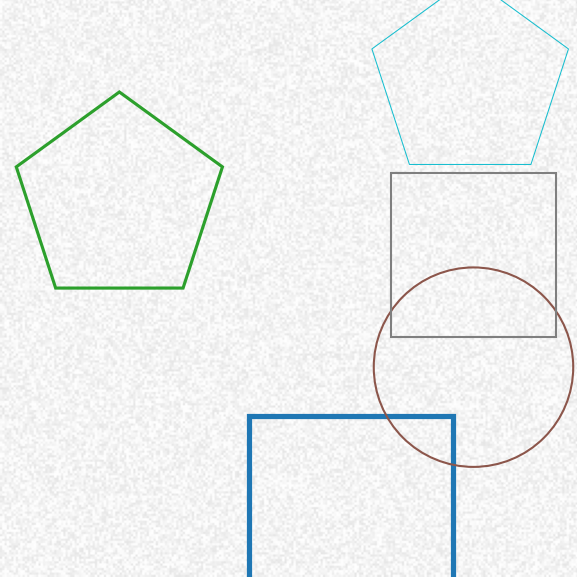[{"shape": "square", "thickness": 2.5, "radius": 0.88, "center": [0.608, 0.102]}, {"shape": "pentagon", "thickness": 1.5, "radius": 0.94, "center": [0.207, 0.652]}, {"shape": "circle", "thickness": 1, "radius": 0.86, "center": [0.82, 0.363]}, {"shape": "square", "thickness": 1, "radius": 0.71, "center": [0.819, 0.558]}, {"shape": "pentagon", "thickness": 0.5, "radius": 0.89, "center": [0.814, 0.859]}]